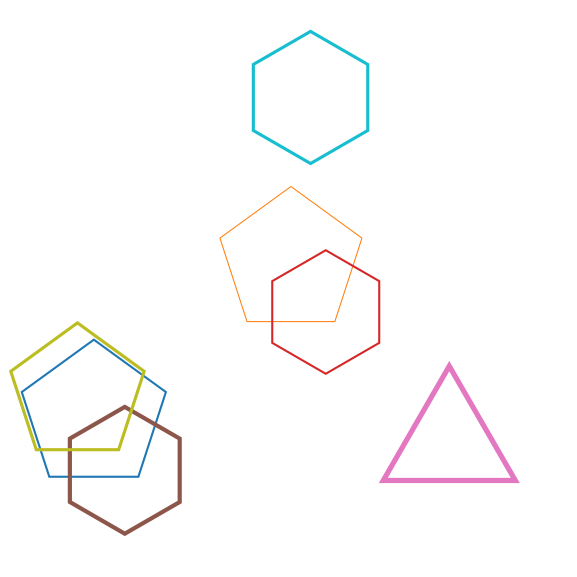[{"shape": "pentagon", "thickness": 1, "radius": 0.66, "center": [0.162, 0.28]}, {"shape": "pentagon", "thickness": 0.5, "radius": 0.65, "center": [0.504, 0.547]}, {"shape": "hexagon", "thickness": 1, "radius": 0.53, "center": [0.564, 0.459]}, {"shape": "hexagon", "thickness": 2, "radius": 0.55, "center": [0.216, 0.185]}, {"shape": "triangle", "thickness": 2.5, "radius": 0.66, "center": [0.778, 0.233]}, {"shape": "pentagon", "thickness": 1.5, "radius": 0.61, "center": [0.134, 0.319]}, {"shape": "hexagon", "thickness": 1.5, "radius": 0.57, "center": [0.538, 0.83]}]